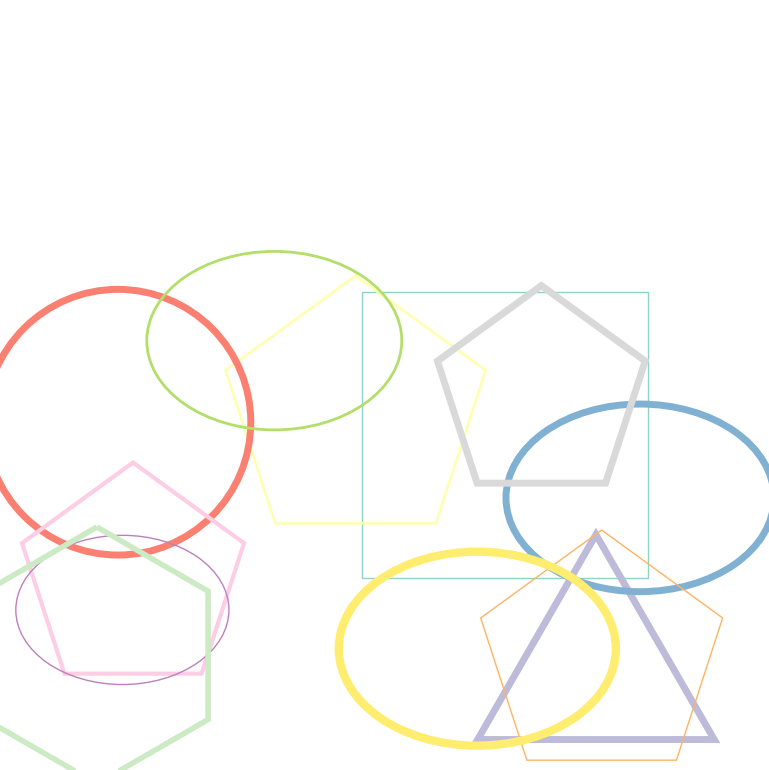[{"shape": "square", "thickness": 0.5, "radius": 0.93, "center": [0.655, 0.436]}, {"shape": "pentagon", "thickness": 1, "radius": 0.89, "center": [0.462, 0.464]}, {"shape": "triangle", "thickness": 2.5, "radius": 0.89, "center": [0.774, 0.128]}, {"shape": "circle", "thickness": 2.5, "radius": 0.86, "center": [0.153, 0.452]}, {"shape": "oval", "thickness": 2.5, "radius": 0.87, "center": [0.831, 0.353]}, {"shape": "pentagon", "thickness": 0.5, "radius": 0.83, "center": [0.781, 0.146]}, {"shape": "oval", "thickness": 1, "radius": 0.83, "center": [0.356, 0.558]}, {"shape": "pentagon", "thickness": 1.5, "radius": 0.76, "center": [0.173, 0.248]}, {"shape": "pentagon", "thickness": 2.5, "radius": 0.71, "center": [0.703, 0.487]}, {"shape": "oval", "thickness": 0.5, "radius": 0.69, "center": [0.159, 0.208]}, {"shape": "hexagon", "thickness": 2, "radius": 0.83, "center": [0.126, 0.149]}, {"shape": "oval", "thickness": 3, "radius": 0.9, "center": [0.62, 0.158]}]